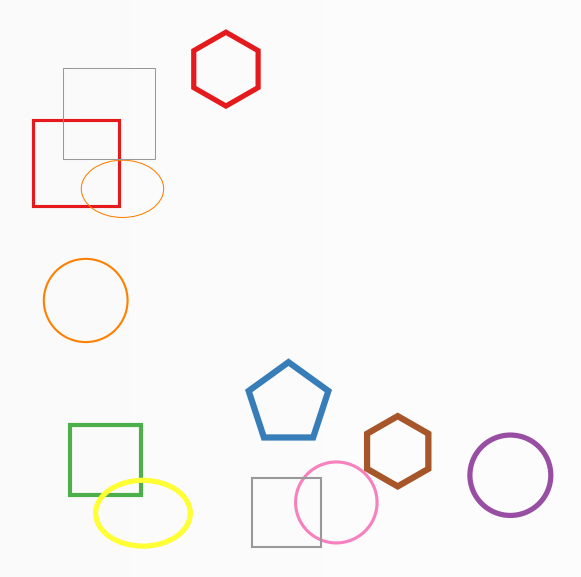[{"shape": "square", "thickness": 1.5, "radius": 0.37, "center": [0.13, 0.716]}, {"shape": "hexagon", "thickness": 2.5, "radius": 0.32, "center": [0.389, 0.879]}, {"shape": "pentagon", "thickness": 3, "radius": 0.36, "center": [0.496, 0.3]}, {"shape": "square", "thickness": 2, "radius": 0.3, "center": [0.181, 0.203]}, {"shape": "circle", "thickness": 2.5, "radius": 0.35, "center": [0.878, 0.176]}, {"shape": "oval", "thickness": 0.5, "radius": 0.35, "center": [0.211, 0.672]}, {"shape": "circle", "thickness": 1, "radius": 0.36, "center": [0.147, 0.479]}, {"shape": "oval", "thickness": 2.5, "radius": 0.41, "center": [0.246, 0.11]}, {"shape": "hexagon", "thickness": 3, "radius": 0.3, "center": [0.684, 0.218]}, {"shape": "circle", "thickness": 1.5, "radius": 0.35, "center": [0.579, 0.129]}, {"shape": "square", "thickness": 0.5, "radius": 0.39, "center": [0.187, 0.803]}, {"shape": "square", "thickness": 1, "radius": 0.3, "center": [0.493, 0.111]}]